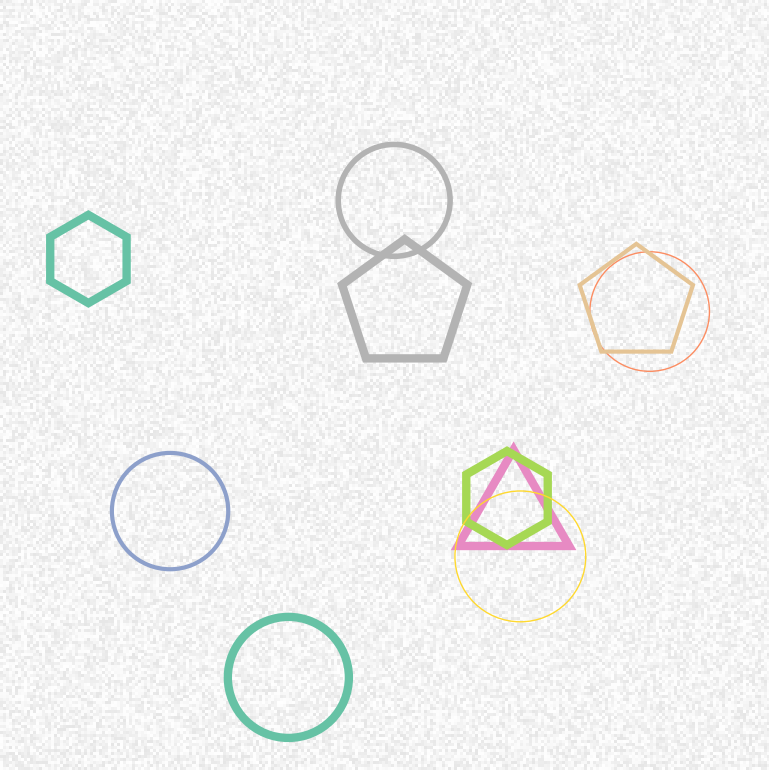[{"shape": "hexagon", "thickness": 3, "radius": 0.29, "center": [0.115, 0.664]}, {"shape": "circle", "thickness": 3, "radius": 0.39, "center": [0.375, 0.12]}, {"shape": "circle", "thickness": 0.5, "radius": 0.39, "center": [0.844, 0.595]}, {"shape": "circle", "thickness": 1.5, "radius": 0.38, "center": [0.221, 0.336]}, {"shape": "triangle", "thickness": 3, "radius": 0.42, "center": [0.667, 0.333]}, {"shape": "hexagon", "thickness": 3, "radius": 0.31, "center": [0.658, 0.353]}, {"shape": "circle", "thickness": 0.5, "radius": 0.42, "center": [0.676, 0.277]}, {"shape": "pentagon", "thickness": 1.5, "radius": 0.39, "center": [0.826, 0.606]}, {"shape": "circle", "thickness": 2, "radius": 0.36, "center": [0.512, 0.74]}, {"shape": "pentagon", "thickness": 3, "radius": 0.43, "center": [0.526, 0.604]}]